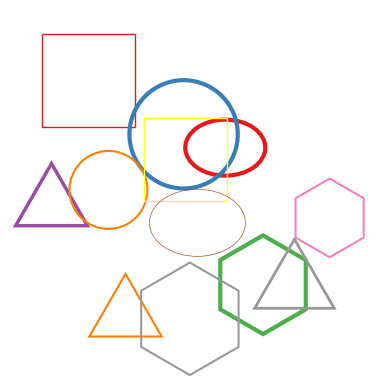[{"shape": "square", "thickness": 1, "radius": 0.6, "center": [0.229, 0.79]}, {"shape": "oval", "thickness": 3, "radius": 0.52, "center": [0.585, 0.617]}, {"shape": "circle", "thickness": 3, "radius": 0.7, "center": [0.477, 0.651]}, {"shape": "hexagon", "thickness": 3, "radius": 0.64, "center": [0.683, 0.261]}, {"shape": "triangle", "thickness": 2.5, "radius": 0.54, "center": [0.134, 0.468]}, {"shape": "triangle", "thickness": 1.5, "radius": 0.54, "center": [0.326, 0.18]}, {"shape": "circle", "thickness": 1.5, "radius": 0.51, "center": [0.282, 0.507]}, {"shape": "square", "thickness": 1, "radius": 0.54, "center": [0.482, 0.587]}, {"shape": "oval", "thickness": 0.5, "radius": 0.62, "center": [0.513, 0.421]}, {"shape": "hexagon", "thickness": 1.5, "radius": 0.51, "center": [0.856, 0.434]}, {"shape": "triangle", "thickness": 2, "radius": 0.6, "center": [0.765, 0.259]}, {"shape": "hexagon", "thickness": 1.5, "radius": 0.73, "center": [0.493, 0.172]}]